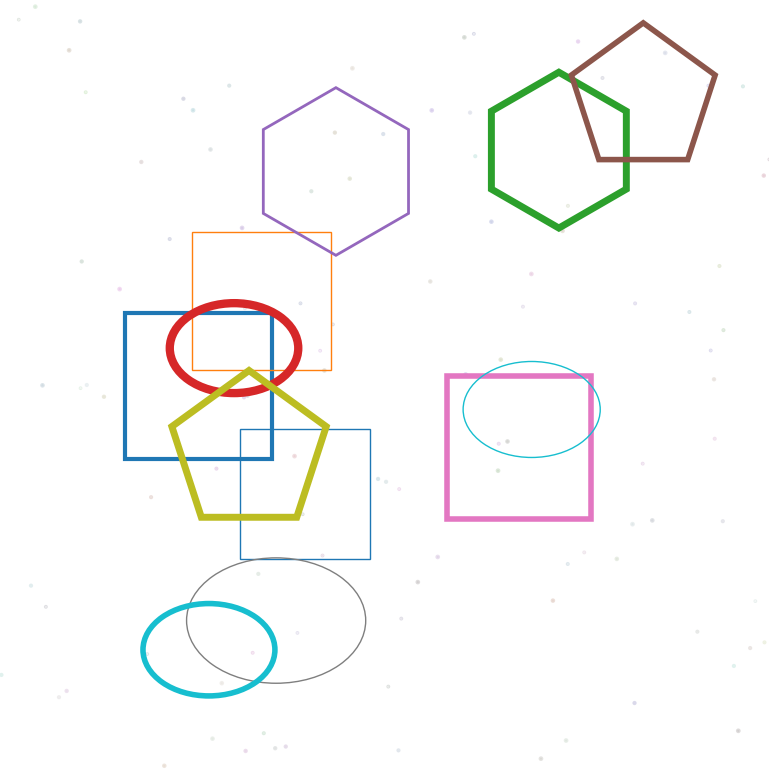[{"shape": "square", "thickness": 0.5, "radius": 0.42, "center": [0.396, 0.359]}, {"shape": "square", "thickness": 1.5, "radius": 0.48, "center": [0.258, 0.498]}, {"shape": "square", "thickness": 0.5, "radius": 0.45, "center": [0.34, 0.609]}, {"shape": "hexagon", "thickness": 2.5, "radius": 0.51, "center": [0.726, 0.805]}, {"shape": "oval", "thickness": 3, "radius": 0.42, "center": [0.304, 0.548]}, {"shape": "hexagon", "thickness": 1, "radius": 0.54, "center": [0.436, 0.777]}, {"shape": "pentagon", "thickness": 2, "radius": 0.49, "center": [0.835, 0.872]}, {"shape": "square", "thickness": 2, "radius": 0.47, "center": [0.674, 0.419]}, {"shape": "oval", "thickness": 0.5, "radius": 0.58, "center": [0.359, 0.194]}, {"shape": "pentagon", "thickness": 2.5, "radius": 0.53, "center": [0.323, 0.413]}, {"shape": "oval", "thickness": 2, "radius": 0.43, "center": [0.271, 0.156]}, {"shape": "oval", "thickness": 0.5, "radius": 0.45, "center": [0.69, 0.468]}]